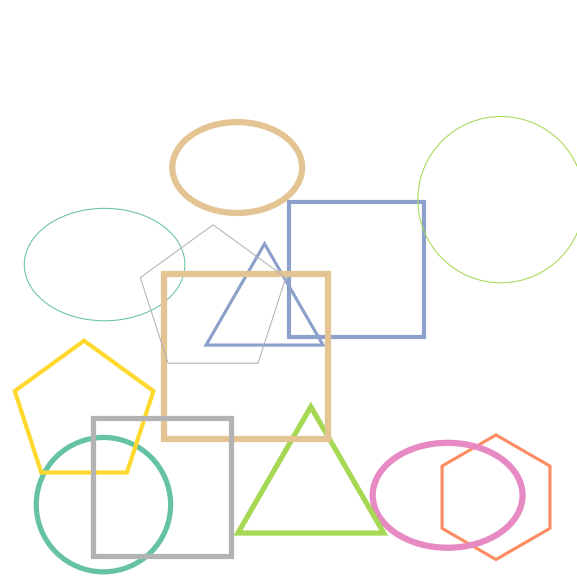[{"shape": "circle", "thickness": 2.5, "radius": 0.58, "center": [0.179, 0.125]}, {"shape": "oval", "thickness": 0.5, "radius": 0.7, "center": [0.181, 0.541]}, {"shape": "hexagon", "thickness": 1.5, "radius": 0.54, "center": [0.859, 0.138]}, {"shape": "square", "thickness": 2, "radius": 0.58, "center": [0.617, 0.533]}, {"shape": "triangle", "thickness": 1.5, "radius": 0.58, "center": [0.458, 0.46]}, {"shape": "oval", "thickness": 3, "radius": 0.65, "center": [0.775, 0.141]}, {"shape": "circle", "thickness": 0.5, "radius": 0.72, "center": [0.867, 0.653]}, {"shape": "triangle", "thickness": 2.5, "radius": 0.73, "center": [0.538, 0.149]}, {"shape": "pentagon", "thickness": 2, "radius": 0.63, "center": [0.146, 0.283]}, {"shape": "square", "thickness": 3, "radius": 0.71, "center": [0.426, 0.382]}, {"shape": "oval", "thickness": 3, "radius": 0.56, "center": [0.411, 0.709]}, {"shape": "square", "thickness": 2.5, "radius": 0.6, "center": [0.28, 0.156]}, {"shape": "pentagon", "thickness": 0.5, "radius": 0.66, "center": [0.369, 0.477]}]